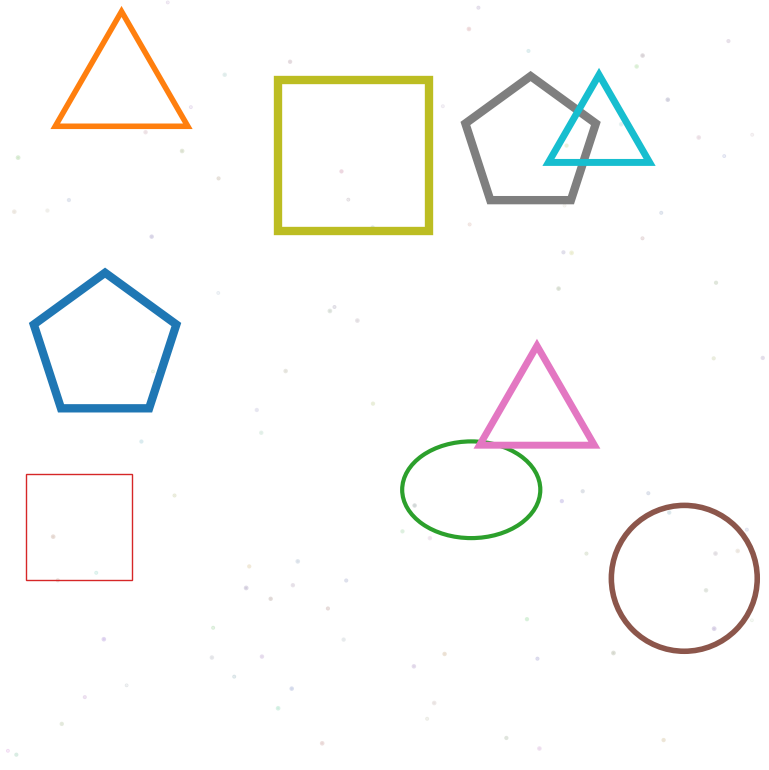[{"shape": "pentagon", "thickness": 3, "radius": 0.49, "center": [0.136, 0.548]}, {"shape": "triangle", "thickness": 2, "radius": 0.5, "center": [0.158, 0.886]}, {"shape": "oval", "thickness": 1.5, "radius": 0.45, "center": [0.612, 0.364]}, {"shape": "square", "thickness": 0.5, "radius": 0.34, "center": [0.103, 0.315]}, {"shape": "circle", "thickness": 2, "radius": 0.47, "center": [0.889, 0.249]}, {"shape": "triangle", "thickness": 2.5, "radius": 0.43, "center": [0.697, 0.465]}, {"shape": "pentagon", "thickness": 3, "radius": 0.45, "center": [0.689, 0.812]}, {"shape": "square", "thickness": 3, "radius": 0.49, "center": [0.459, 0.798]}, {"shape": "triangle", "thickness": 2.5, "radius": 0.38, "center": [0.778, 0.827]}]